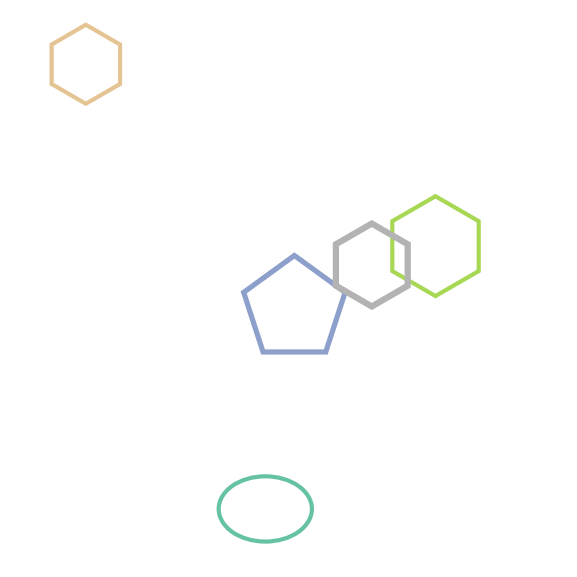[{"shape": "oval", "thickness": 2, "radius": 0.4, "center": [0.459, 0.118]}, {"shape": "pentagon", "thickness": 2.5, "radius": 0.46, "center": [0.51, 0.464]}, {"shape": "hexagon", "thickness": 2, "radius": 0.43, "center": [0.754, 0.573]}, {"shape": "hexagon", "thickness": 2, "radius": 0.34, "center": [0.149, 0.888]}, {"shape": "hexagon", "thickness": 3, "radius": 0.36, "center": [0.644, 0.54]}]